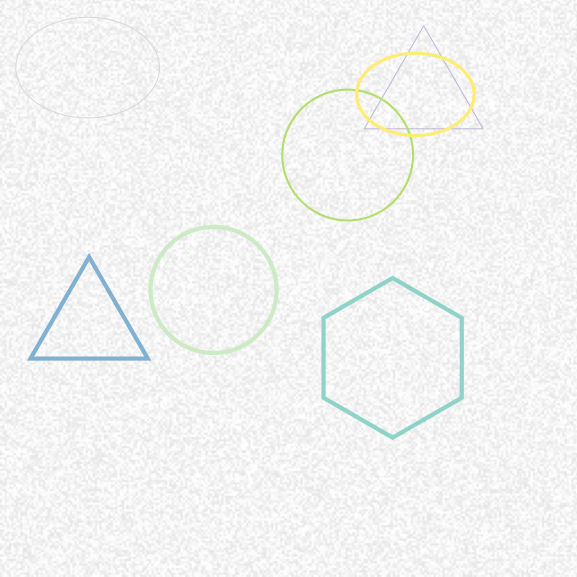[{"shape": "hexagon", "thickness": 2, "radius": 0.69, "center": [0.68, 0.38]}, {"shape": "triangle", "thickness": 0.5, "radius": 0.59, "center": [0.734, 0.836]}, {"shape": "triangle", "thickness": 2, "radius": 0.59, "center": [0.154, 0.437]}, {"shape": "circle", "thickness": 1, "radius": 0.57, "center": [0.602, 0.731]}, {"shape": "oval", "thickness": 0.5, "radius": 0.62, "center": [0.152, 0.882]}, {"shape": "circle", "thickness": 2, "radius": 0.55, "center": [0.37, 0.497]}, {"shape": "oval", "thickness": 1.5, "radius": 0.51, "center": [0.719, 0.836]}]